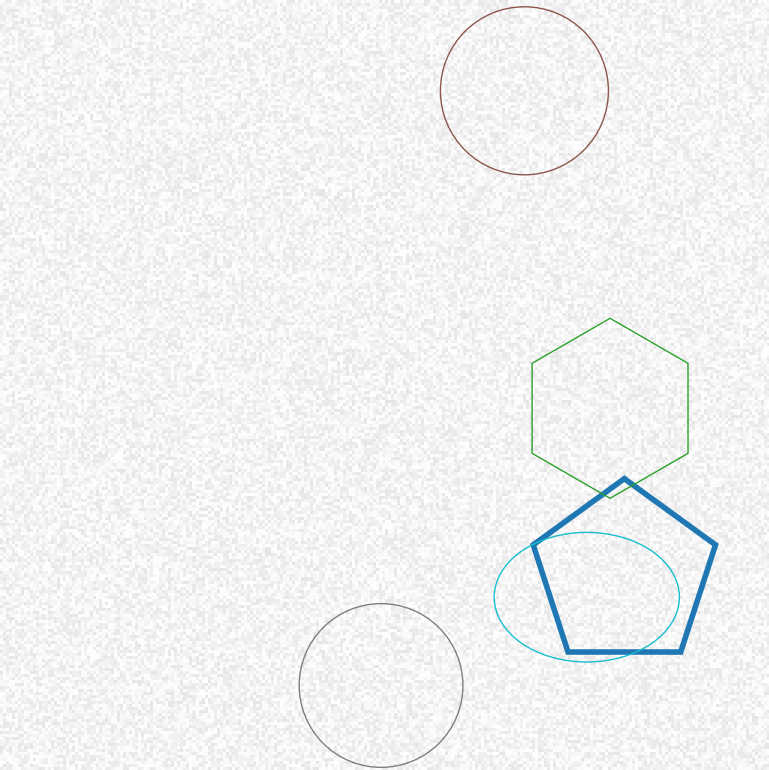[{"shape": "pentagon", "thickness": 2, "radius": 0.62, "center": [0.811, 0.254]}, {"shape": "hexagon", "thickness": 0.5, "radius": 0.58, "center": [0.792, 0.47]}, {"shape": "circle", "thickness": 0.5, "radius": 0.55, "center": [0.681, 0.882]}, {"shape": "circle", "thickness": 0.5, "radius": 0.53, "center": [0.495, 0.11]}, {"shape": "oval", "thickness": 0.5, "radius": 0.6, "center": [0.762, 0.224]}]